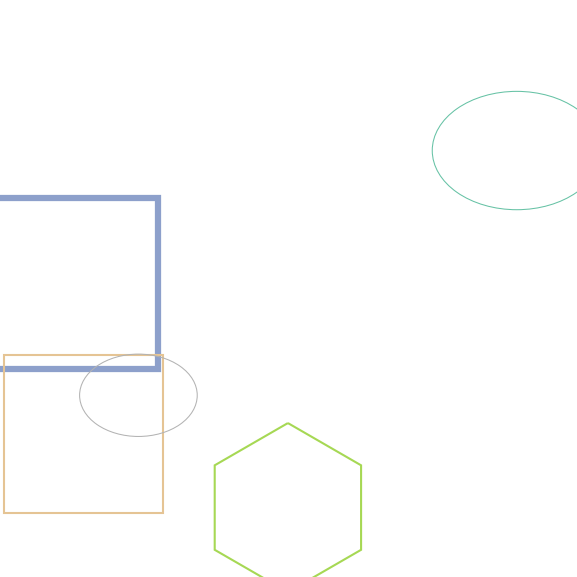[{"shape": "oval", "thickness": 0.5, "radius": 0.73, "center": [0.895, 0.738]}, {"shape": "square", "thickness": 3, "radius": 0.74, "center": [0.126, 0.508]}, {"shape": "hexagon", "thickness": 1, "radius": 0.73, "center": [0.499, 0.12]}, {"shape": "square", "thickness": 1, "radius": 0.69, "center": [0.145, 0.248]}, {"shape": "oval", "thickness": 0.5, "radius": 0.51, "center": [0.24, 0.315]}]